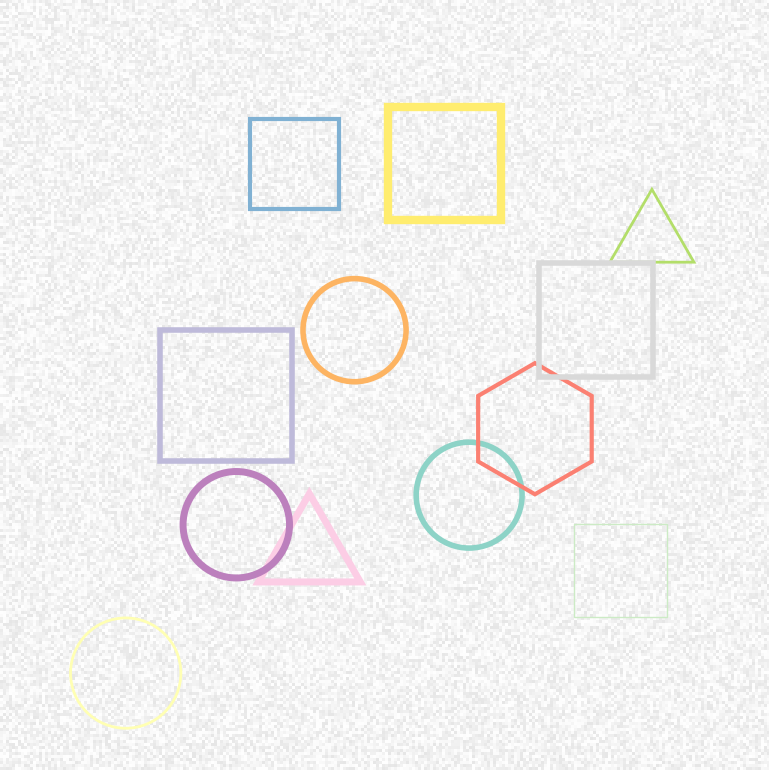[{"shape": "circle", "thickness": 2, "radius": 0.34, "center": [0.609, 0.357]}, {"shape": "circle", "thickness": 1, "radius": 0.36, "center": [0.163, 0.126]}, {"shape": "square", "thickness": 2, "radius": 0.43, "center": [0.293, 0.486]}, {"shape": "hexagon", "thickness": 1.5, "radius": 0.43, "center": [0.695, 0.443]}, {"shape": "square", "thickness": 1.5, "radius": 0.29, "center": [0.383, 0.787]}, {"shape": "circle", "thickness": 2, "radius": 0.33, "center": [0.46, 0.571]}, {"shape": "triangle", "thickness": 1, "radius": 0.32, "center": [0.847, 0.691]}, {"shape": "triangle", "thickness": 2.5, "radius": 0.38, "center": [0.402, 0.282]}, {"shape": "square", "thickness": 2, "radius": 0.37, "center": [0.774, 0.584]}, {"shape": "circle", "thickness": 2.5, "radius": 0.35, "center": [0.307, 0.319]}, {"shape": "square", "thickness": 0.5, "radius": 0.3, "center": [0.806, 0.259]}, {"shape": "square", "thickness": 3, "radius": 0.37, "center": [0.577, 0.787]}]